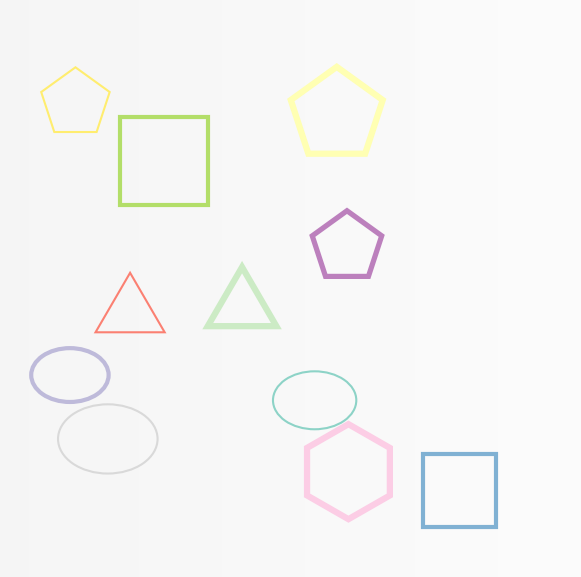[{"shape": "oval", "thickness": 1, "radius": 0.36, "center": [0.541, 0.306]}, {"shape": "pentagon", "thickness": 3, "radius": 0.42, "center": [0.579, 0.8]}, {"shape": "oval", "thickness": 2, "radius": 0.33, "center": [0.12, 0.35]}, {"shape": "triangle", "thickness": 1, "radius": 0.34, "center": [0.224, 0.458]}, {"shape": "square", "thickness": 2, "radius": 0.31, "center": [0.791, 0.15]}, {"shape": "square", "thickness": 2, "radius": 0.38, "center": [0.282, 0.72]}, {"shape": "hexagon", "thickness": 3, "radius": 0.41, "center": [0.599, 0.182]}, {"shape": "oval", "thickness": 1, "radius": 0.43, "center": [0.185, 0.239]}, {"shape": "pentagon", "thickness": 2.5, "radius": 0.31, "center": [0.597, 0.571]}, {"shape": "triangle", "thickness": 3, "radius": 0.34, "center": [0.416, 0.468]}, {"shape": "pentagon", "thickness": 1, "radius": 0.31, "center": [0.13, 0.821]}]